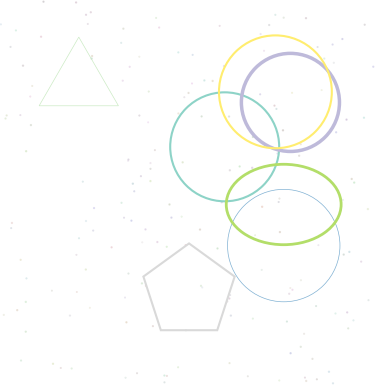[{"shape": "circle", "thickness": 1.5, "radius": 0.71, "center": [0.584, 0.619]}, {"shape": "circle", "thickness": 2.5, "radius": 0.64, "center": [0.754, 0.734]}, {"shape": "circle", "thickness": 0.5, "radius": 0.73, "center": [0.737, 0.362]}, {"shape": "oval", "thickness": 2, "radius": 0.75, "center": [0.737, 0.469]}, {"shape": "pentagon", "thickness": 1.5, "radius": 0.62, "center": [0.491, 0.243]}, {"shape": "triangle", "thickness": 0.5, "radius": 0.59, "center": [0.205, 0.785]}, {"shape": "circle", "thickness": 1.5, "radius": 0.73, "center": [0.715, 0.762]}]